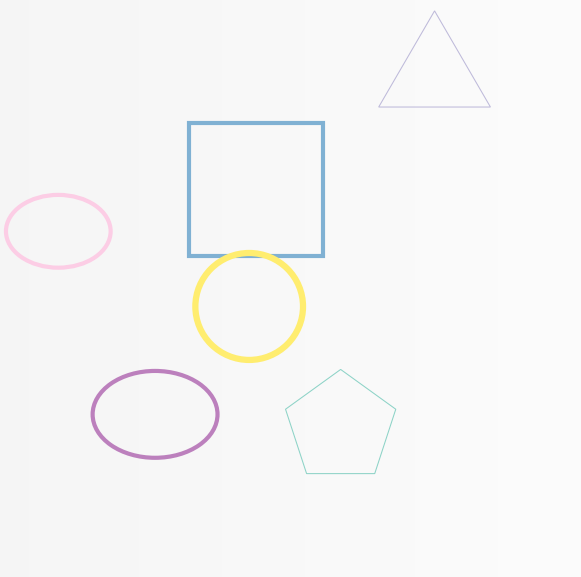[{"shape": "pentagon", "thickness": 0.5, "radius": 0.5, "center": [0.586, 0.26]}, {"shape": "triangle", "thickness": 0.5, "radius": 0.55, "center": [0.748, 0.869]}, {"shape": "square", "thickness": 2, "radius": 0.58, "center": [0.44, 0.671]}, {"shape": "oval", "thickness": 2, "radius": 0.45, "center": [0.1, 0.599]}, {"shape": "oval", "thickness": 2, "radius": 0.54, "center": [0.267, 0.282]}, {"shape": "circle", "thickness": 3, "radius": 0.46, "center": [0.429, 0.468]}]